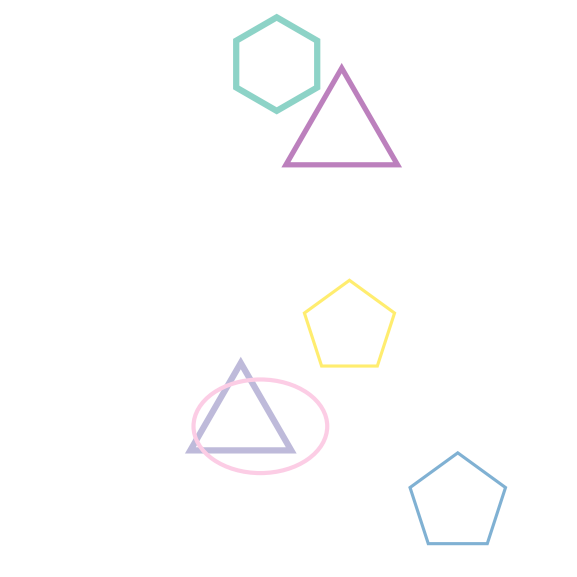[{"shape": "hexagon", "thickness": 3, "radius": 0.4, "center": [0.479, 0.888]}, {"shape": "triangle", "thickness": 3, "radius": 0.5, "center": [0.417, 0.27]}, {"shape": "pentagon", "thickness": 1.5, "radius": 0.43, "center": [0.793, 0.128]}, {"shape": "oval", "thickness": 2, "radius": 0.58, "center": [0.451, 0.261]}, {"shape": "triangle", "thickness": 2.5, "radius": 0.56, "center": [0.592, 0.77]}, {"shape": "pentagon", "thickness": 1.5, "radius": 0.41, "center": [0.605, 0.432]}]